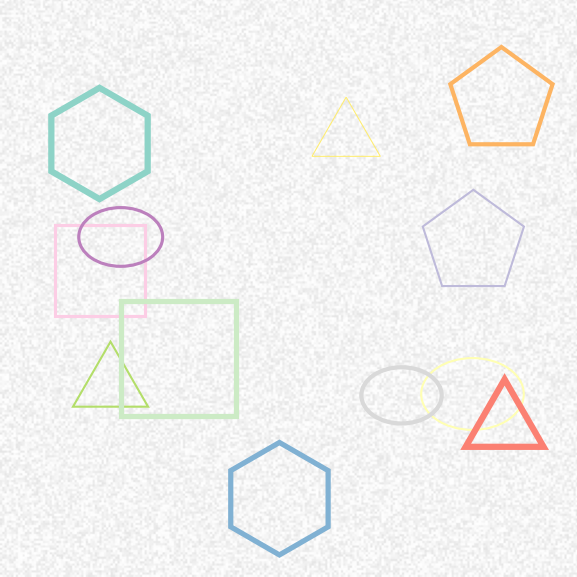[{"shape": "hexagon", "thickness": 3, "radius": 0.48, "center": [0.172, 0.751]}, {"shape": "oval", "thickness": 1, "radius": 0.44, "center": [0.818, 0.317]}, {"shape": "pentagon", "thickness": 1, "radius": 0.46, "center": [0.82, 0.578]}, {"shape": "triangle", "thickness": 3, "radius": 0.39, "center": [0.874, 0.264]}, {"shape": "hexagon", "thickness": 2.5, "radius": 0.49, "center": [0.484, 0.136]}, {"shape": "pentagon", "thickness": 2, "radius": 0.47, "center": [0.868, 0.825]}, {"shape": "triangle", "thickness": 1, "radius": 0.38, "center": [0.191, 0.332]}, {"shape": "square", "thickness": 1.5, "radius": 0.39, "center": [0.173, 0.531]}, {"shape": "oval", "thickness": 2, "radius": 0.35, "center": [0.695, 0.315]}, {"shape": "oval", "thickness": 1.5, "radius": 0.36, "center": [0.209, 0.589]}, {"shape": "square", "thickness": 2.5, "radius": 0.5, "center": [0.309, 0.378]}, {"shape": "triangle", "thickness": 0.5, "radius": 0.34, "center": [0.599, 0.763]}]